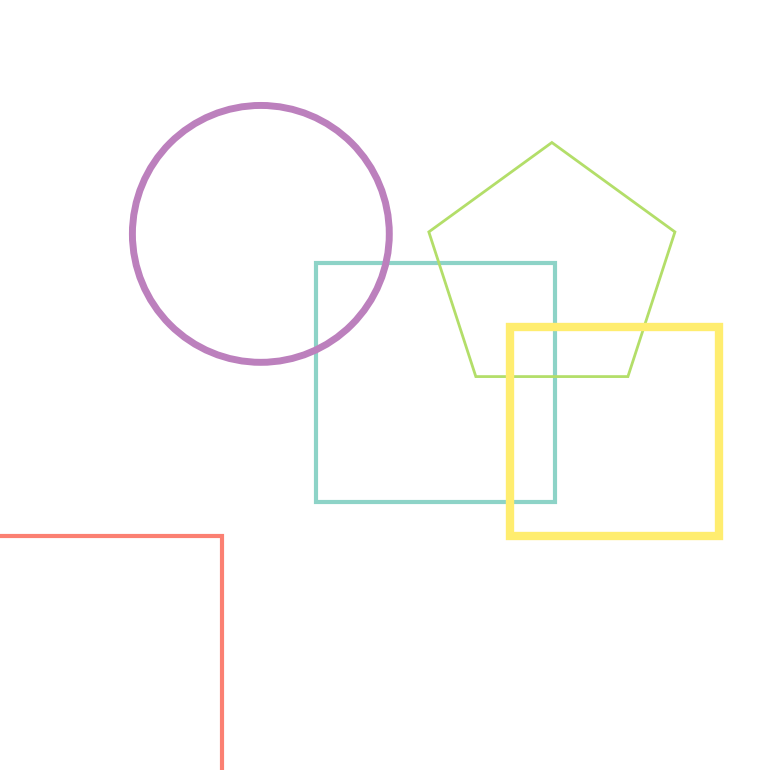[{"shape": "square", "thickness": 1.5, "radius": 0.78, "center": [0.565, 0.503]}, {"shape": "square", "thickness": 1.5, "radius": 0.84, "center": [0.12, 0.136]}, {"shape": "pentagon", "thickness": 1, "radius": 0.84, "center": [0.717, 0.647]}, {"shape": "circle", "thickness": 2.5, "radius": 0.83, "center": [0.339, 0.696]}, {"shape": "square", "thickness": 3, "radius": 0.68, "center": [0.798, 0.44]}]